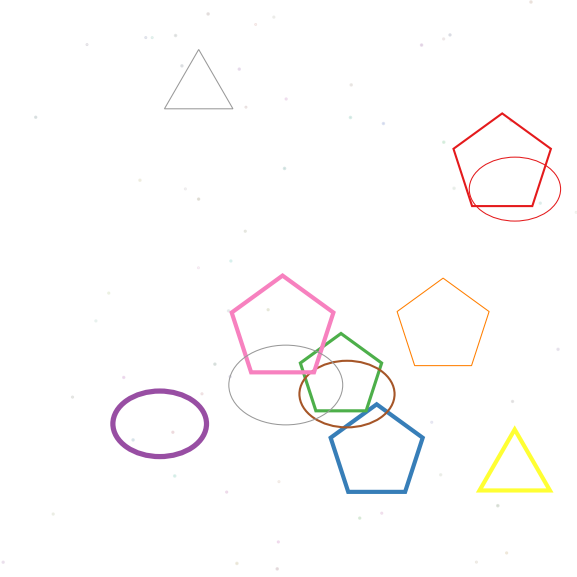[{"shape": "oval", "thickness": 0.5, "radius": 0.4, "center": [0.892, 0.672]}, {"shape": "pentagon", "thickness": 1, "radius": 0.44, "center": [0.87, 0.714]}, {"shape": "pentagon", "thickness": 2, "radius": 0.42, "center": [0.652, 0.215]}, {"shape": "pentagon", "thickness": 1.5, "radius": 0.37, "center": [0.59, 0.348]}, {"shape": "oval", "thickness": 2.5, "radius": 0.41, "center": [0.277, 0.265]}, {"shape": "pentagon", "thickness": 0.5, "radius": 0.42, "center": [0.767, 0.434]}, {"shape": "triangle", "thickness": 2, "radius": 0.35, "center": [0.891, 0.185]}, {"shape": "oval", "thickness": 1, "radius": 0.41, "center": [0.601, 0.317]}, {"shape": "pentagon", "thickness": 2, "radius": 0.46, "center": [0.489, 0.429]}, {"shape": "oval", "thickness": 0.5, "radius": 0.49, "center": [0.495, 0.332]}, {"shape": "triangle", "thickness": 0.5, "radius": 0.34, "center": [0.344, 0.845]}]